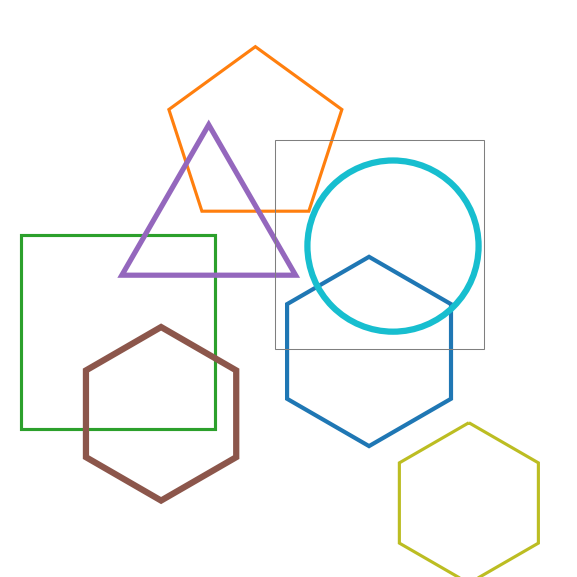[{"shape": "hexagon", "thickness": 2, "radius": 0.82, "center": [0.639, 0.391]}, {"shape": "pentagon", "thickness": 1.5, "radius": 0.79, "center": [0.442, 0.761]}, {"shape": "square", "thickness": 1.5, "radius": 0.84, "center": [0.204, 0.424]}, {"shape": "triangle", "thickness": 2.5, "radius": 0.87, "center": [0.361, 0.609]}, {"shape": "hexagon", "thickness": 3, "radius": 0.75, "center": [0.279, 0.283]}, {"shape": "square", "thickness": 0.5, "radius": 0.9, "center": [0.658, 0.575]}, {"shape": "hexagon", "thickness": 1.5, "radius": 0.69, "center": [0.812, 0.128]}, {"shape": "circle", "thickness": 3, "radius": 0.74, "center": [0.681, 0.573]}]